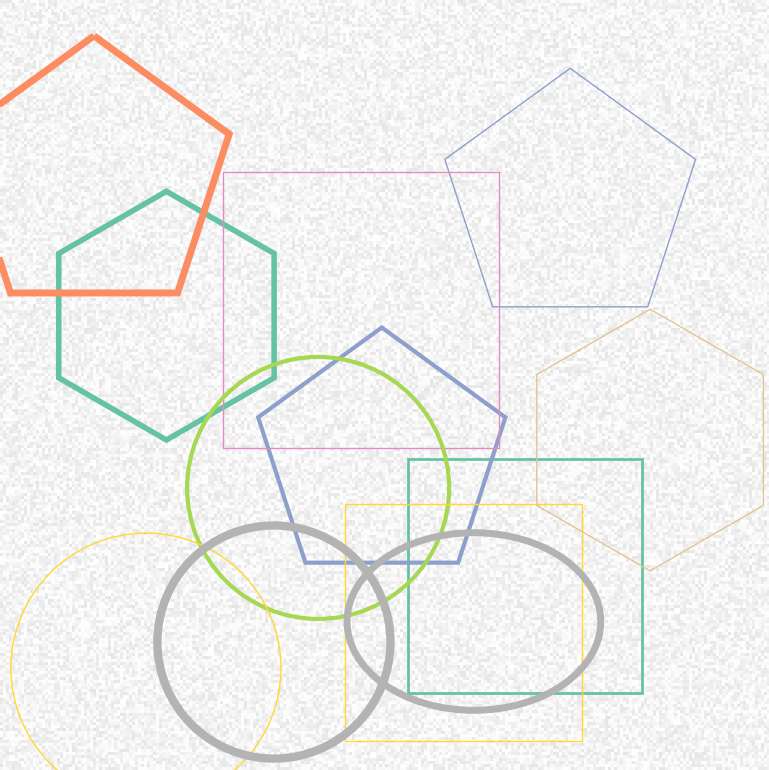[{"shape": "hexagon", "thickness": 2, "radius": 0.81, "center": [0.216, 0.59]}, {"shape": "square", "thickness": 1, "radius": 0.76, "center": [0.682, 0.252]}, {"shape": "pentagon", "thickness": 2.5, "radius": 0.92, "center": [0.122, 0.769]}, {"shape": "pentagon", "thickness": 1.5, "radius": 0.84, "center": [0.496, 0.406]}, {"shape": "pentagon", "thickness": 0.5, "radius": 0.86, "center": [0.741, 0.74]}, {"shape": "square", "thickness": 0.5, "radius": 0.9, "center": [0.469, 0.598]}, {"shape": "circle", "thickness": 1.5, "radius": 0.85, "center": [0.413, 0.366]}, {"shape": "circle", "thickness": 0.5, "radius": 0.88, "center": [0.189, 0.132]}, {"shape": "square", "thickness": 0.5, "radius": 0.77, "center": [0.602, 0.192]}, {"shape": "hexagon", "thickness": 0.5, "radius": 0.85, "center": [0.844, 0.429]}, {"shape": "circle", "thickness": 3, "radius": 0.76, "center": [0.356, 0.166]}, {"shape": "oval", "thickness": 2.5, "radius": 0.82, "center": [0.615, 0.193]}]